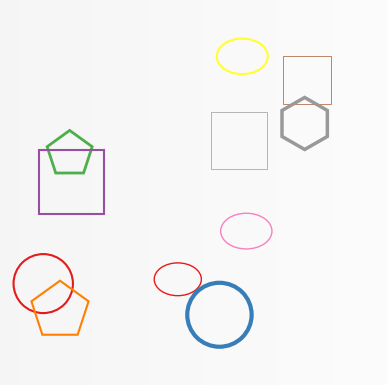[{"shape": "circle", "thickness": 1.5, "radius": 0.38, "center": [0.112, 0.263]}, {"shape": "oval", "thickness": 1, "radius": 0.3, "center": [0.459, 0.275]}, {"shape": "circle", "thickness": 3, "radius": 0.42, "center": [0.566, 0.182]}, {"shape": "pentagon", "thickness": 2, "radius": 0.31, "center": [0.18, 0.6]}, {"shape": "square", "thickness": 1.5, "radius": 0.42, "center": [0.185, 0.527]}, {"shape": "pentagon", "thickness": 1.5, "radius": 0.39, "center": [0.155, 0.193]}, {"shape": "oval", "thickness": 1.5, "radius": 0.33, "center": [0.625, 0.854]}, {"shape": "square", "thickness": 0.5, "radius": 0.31, "center": [0.793, 0.792]}, {"shape": "oval", "thickness": 1, "radius": 0.33, "center": [0.636, 0.4]}, {"shape": "hexagon", "thickness": 2.5, "radius": 0.34, "center": [0.786, 0.679]}, {"shape": "square", "thickness": 0.5, "radius": 0.37, "center": [0.617, 0.635]}]